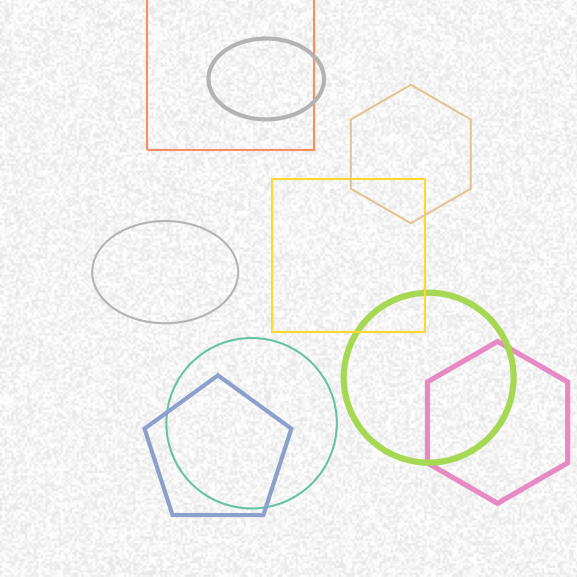[{"shape": "circle", "thickness": 1, "radius": 0.74, "center": [0.436, 0.266]}, {"shape": "square", "thickness": 1, "radius": 0.72, "center": [0.399, 0.884]}, {"shape": "pentagon", "thickness": 2, "radius": 0.67, "center": [0.377, 0.215]}, {"shape": "hexagon", "thickness": 2.5, "radius": 0.7, "center": [0.862, 0.268]}, {"shape": "circle", "thickness": 3, "radius": 0.74, "center": [0.742, 0.345]}, {"shape": "square", "thickness": 1, "radius": 0.66, "center": [0.603, 0.557]}, {"shape": "hexagon", "thickness": 1, "radius": 0.6, "center": [0.711, 0.732]}, {"shape": "oval", "thickness": 1, "radius": 0.63, "center": [0.286, 0.528]}, {"shape": "oval", "thickness": 2, "radius": 0.5, "center": [0.461, 0.862]}]